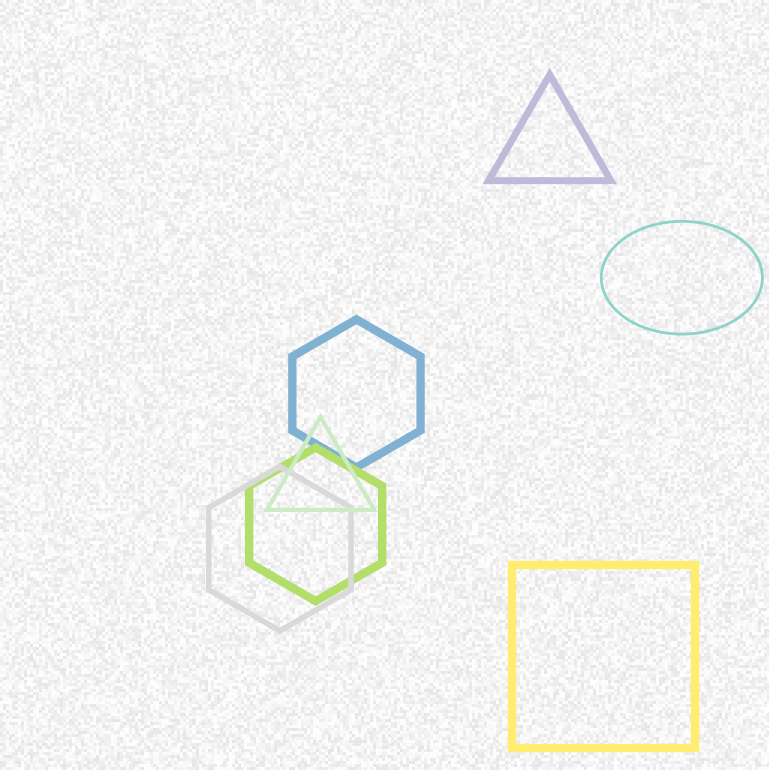[{"shape": "oval", "thickness": 1, "radius": 0.52, "center": [0.886, 0.639]}, {"shape": "triangle", "thickness": 2.5, "radius": 0.46, "center": [0.714, 0.811]}, {"shape": "hexagon", "thickness": 3, "radius": 0.48, "center": [0.463, 0.489]}, {"shape": "hexagon", "thickness": 3, "radius": 0.5, "center": [0.41, 0.319]}, {"shape": "hexagon", "thickness": 2, "radius": 0.53, "center": [0.364, 0.287]}, {"shape": "triangle", "thickness": 1.5, "radius": 0.4, "center": [0.416, 0.378]}, {"shape": "square", "thickness": 3, "radius": 0.59, "center": [0.784, 0.148]}]